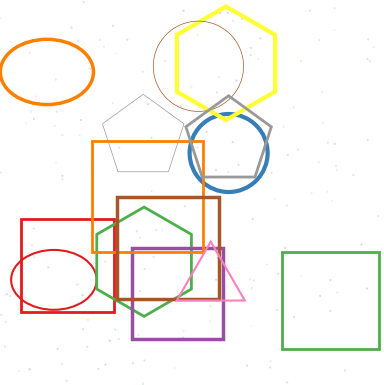[{"shape": "square", "thickness": 2, "radius": 0.6, "center": [0.176, 0.31]}, {"shape": "oval", "thickness": 1.5, "radius": 0.56, "center": [0.14, 0.273]}, {"shape": "circle", "thickness": 3, "radius": 0.51, "center": [0.594, 0.603]}, {"shape": "square", "thickness": 2, "radius": 0.63, "center": [0.857, 0.22]}, {"shape": "hexagon", "thickness": 2, "radius": 0.71, "center": [0.374, 0.32]}, {"shape": "square", "thickness": 2.5, "radius": 0.59, "center": [0.46, 0.237]}, {"shape": "square", "thickness": 2, "radius": 0.72, "center": [0.382, 0.49]}, {"shape": "oval", "thickness": 2.5, "radius": 0.61, "center": [0.122, 0.813]}, {"shape": "hexagon", "thickness": 3, "radius": 0.74, "center": [0.587, 0.836]}, {"shape": "circle", "thickness": 0.5, "radius": 0.59, "center": [0.515, 0.828]}, {"shape": "square", "thickness": 2.5, "radius": 0.66, "center": [0.436, 0.357]}, {"shape": "triangle", "thickness": 1.5, "radius": 0.51, "center": [0.547, 0.27]}, {"shape": "pentagon", "thickness": 0.5, "radius": 0.56, "center": [0.372, 0.644]}, {"shape": "pentagon", "thickness": 2, "radius": 0.58, "center": [0.594, 0.635]}]